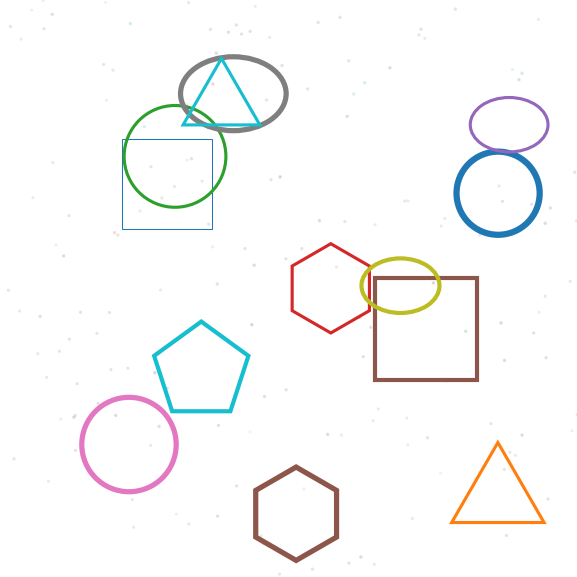[{"shape": "square", "thickness": 0.5, "radius": 0.39, "center": [0.29, 0.68]}, {"shape": "circle", "thickness": 3, "radius": 0.36, "center": [0.863, 0.665]}, {"shape": "triangle", "thickness": 1.5, "radius": 0.46, "center": [0.862, 0.141]}, {"shape": "circle", "thickness": 1.5, "radius": 0.44, "center": [0.303, 0.728]}, {"shape": "hexagon", "thickness": 1.5, "radius": 0.39, "center": [0.573, 0.5]}, {"shape": "oval", "thickness": 1.5, "radius": 0.34, "center": [0.882, 0.783]}, {"shape": "square", "thickness": 2, "radius": 0.44, "center": [0.737, 0.429]}, {"shape": "hexagon", "thickness": 2.5, "radius": 0.4, "center": [0.513, 0.11]}, {"shape": "circle", "thickness": 2.5, "radius": 0.41, "center": [0.223, 0.229]}, {"shape": "oval", "thickness": 2.5, "radius": 0.46, "center": [0.404, 0.837]}, {"shape": "oval", "thickness": 2, "radius": 0.34, "center": [0.693, 0.504]}, {"shape": "pentagon", "thickness": 2, "radius": 0.43, "center": [0.349, 0.356]}, {"shape": "triangle", "thickness": 1.5, "radius": 0.38, "center": [0.384, 0.821]}]